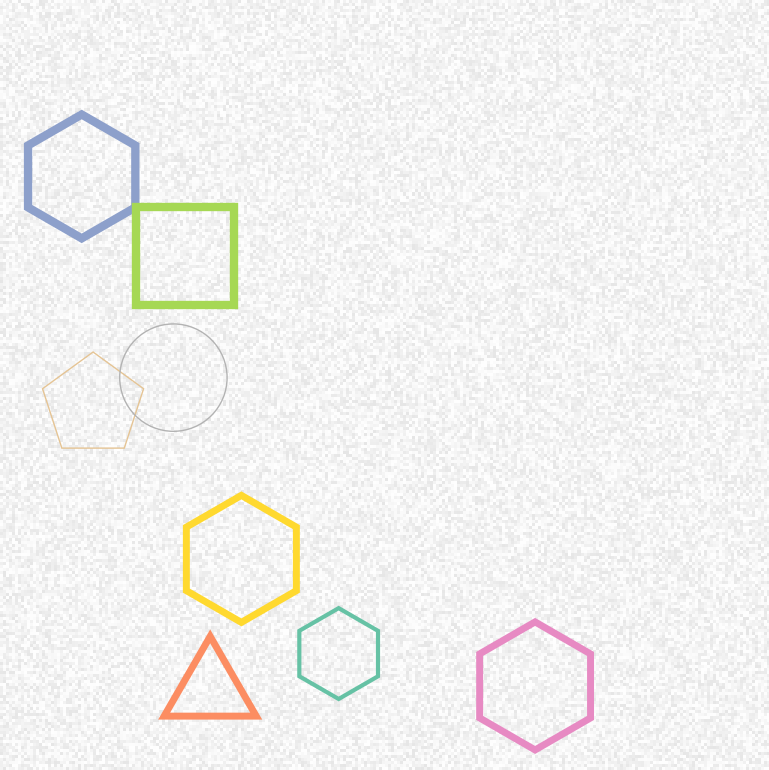[{"shape": "hexagon", "thickness": 1.5, "radius": 0.29, "center": [0.44, 0.151]}, {"shape": "triangle", "thickness": 2.5, "radius": 0.35, "center": [0.273, 0.104]}, {"shape": "hexagon", "thickness": 3, "radius": 0.4, "center": [0.106, 0.771]}, {"shape": "hexagon", "thickness": 2.5, "radius": 0.42, "center": [0.695, 0.109]}, {"shape": "square", "thickness": 3, "radius": 0.32, "center": [0.24, 0.668]}, {"shape": "hexagon", "thickness": 2.5, "radius": 0.41, "center": [0.313, 0.274]}, {"shape": "pentagon", "thickness": 0.5, "radius": 0.34, "center": [0.121, 0.474]}, {"shape": "circle", "thickness": 0.5, "radius": 0.35, "center": [0.225, 0.51]}]